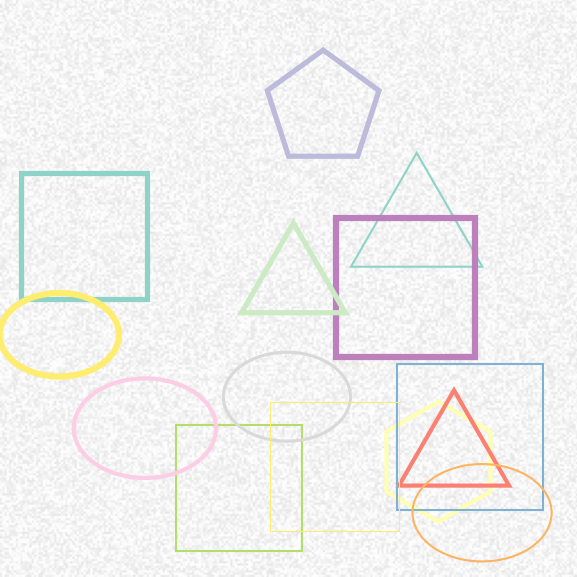[{"shape": "square", "thickness": 2.5, "radius": 0.55, "center": [0.146, 0.591]}, {"shape": "triangle", "thickness": 1, "radius": 0.66, "center": [0.722, 0.603]}, {"shape": "hexagon", "thickness": 2, "radius": 0.52, "center": [0.759, 0.2]}, {"shape": "pentagon", "thickness": 2.5, "radius": 0.51, "center": [0.56, 0.811]}, {"shape": "triangle", "thickness": 2, "radius": 0.55, "center": [0.786, 0.213]}, {"shape": "square", "thickness": 1, "radius": 0.63, "center": [0.814, 0.242]}, {"shape": "oval", "thickness": 1, "radius": 0.6, "center": [0.835, 0.111]}, {"shape": "square", "thickness": 1, "radius": 0.54, "center": [0.414, 0.154]}, {"shape": "oval", "thickness": 2, "radius": 0.62, "center": [0.251, 0.258]}, {"shape": "oval", "thickness": 1.5, "radius": 0.55, "center": [0.497, 0.312]}, {"shape": "square", "thickness": 3, "radius": 0.6, "center": [0.702, 0.501]}, {"shape": "triangle", "thickness": 2.5, "radius": 0.52, "center": [0.508, 0.509]}, {"shape": "square", "thickness": 0.5, "radius": 0.56, "center": [0.579, 0.191]}, {"shape": "oval", "thickness": 3, "radius": 0.52, "center": [0.103, 0.42]}]